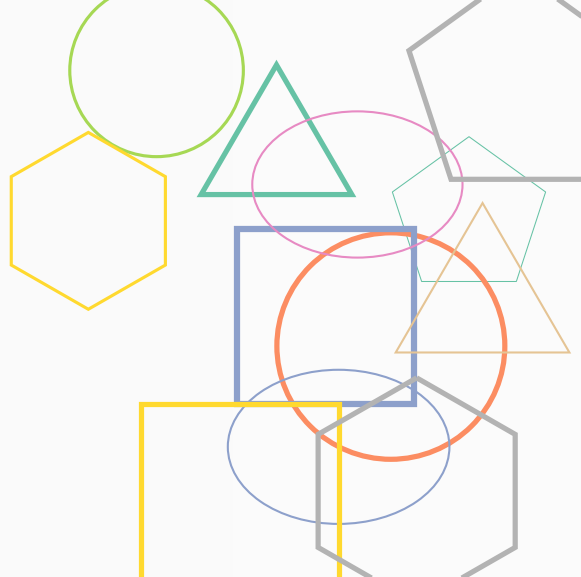[{"shape": "pentagon", "thickness": 0.5, "radius": 0.69, "center": [0.807, 0.624]}, {"shape": "triangle", "thickness": 2.5, "radius": 0.75, "center": [0.476, 0.737]}, {"shape": "circle", "thickness": 2.5, "radius": 0.98, "center": [0.672, 0.4]}, {"shape": "square", "thickness": 3, "radius": 0.76, "center": [0.56, 0.451]}, {"shape": "oval", "thickness": 1, "radius": 0.95, "center": [0.583, 0.225]}, {"shape": "oval", "thickness": 1, "radius": 0.9, "center": [0.615, 0.68]}, {"shape": "circle", "thickness": 1.5, "radius": 0.75, "center": [0.269, 0.877]}, {"shape": "hexagon", "thickness": 1.5, "radius": 0.77, "center": [0.152, 0.617]}, {"shape": "square", "thickness": 2.5, "radius": 0.85, "center": [0.413, 0.129]}, {"shape": "triangle", "thickness": 1, "radius": 0.86, "center": [0.83, 0.475]}, {"shape": "hexagon", "thickness": 2.5, "radius": 0.98, "center": [0.717, 0.149]}, {"shape": "pentagon", "thickness": 2.5, "radius": 1.0, "center": [0.893, 0.85]}]